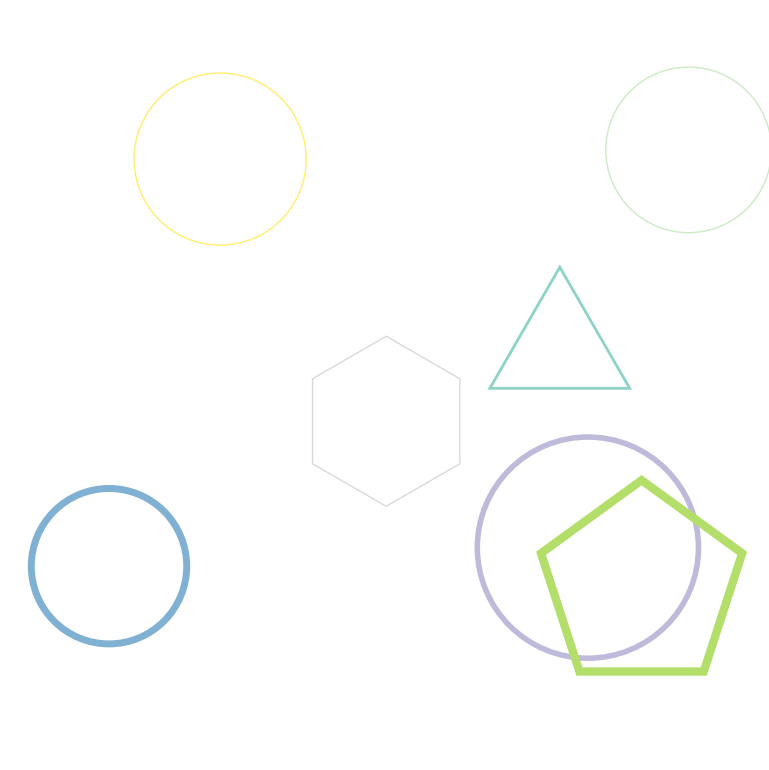[{"shape": "triangle", "thickness": 1, "radius": 0.52, "center": [0.727, 0.548]}, {"shape": "circle", "thickness": 2, "radius": 0.72, "center": [0.764, 0.289]}, {"shape": "circle", "thickness": 2.5, "radius": 0.5, "center": [0.142, 0.265]}, {"shape": "pentagon", "thickness": 3, "radius": 0.69, "center": [0.833, 0.239]}, {"shape": "hexagon", "thickness": 0.5, "radius": 0.55, "center": [0.502, 0.453]}, {"shape": "circle", "thickness": 0.5, "radius": 0.54, "center": [0.894, 0.805]}, {"shape": "circle", "thickness": 0.5, "radius": 0.56, "center": [0.286, 0.793]}]